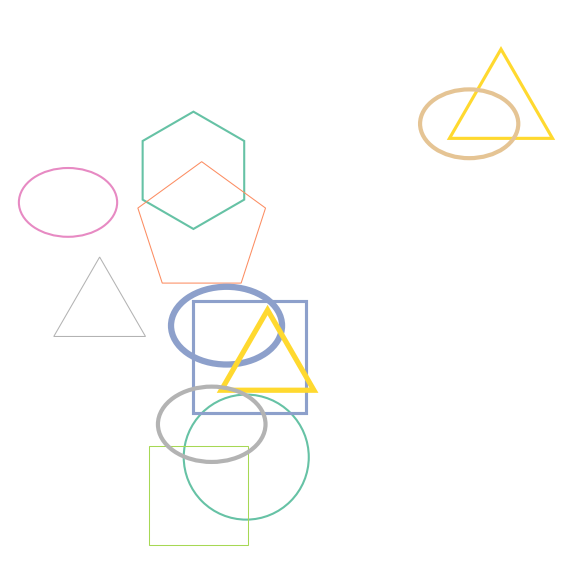[{"shape": "hexagon", "thickness": 1, "radius": 0.51, "center": [0.335, 0.704]}, {"shape": "circle", "thickness": 1, "radius": 0.54, "center": [0.426, 0.208]}, {"shape": "pentagon", "thickness": 0.5, "radius": 0.58, "center": [0.349, 0.603]}, {"shape": "oval", "thickness": 3, "radius": 0.48, "center": [0.392, 0.435]}, {"shape": "square", "thickness": 1.5, "radius": 0.49, "center": [0.432, 0.381]}, {"shape": "oval", "thickness": 1, "radius": 0.43, "center": [0.118, 0.649]}, {"shape": "square", "thickness": 0.5, "radius": 0.43, "center": [0.344, 0.141]}, {"shape": "triangle", "thickness": 2.5, "radius": 0.46, "center": [0.463, 0.37]}, {"shape": "triangle", "thickness": 1.5, "radius": 0.51, "center": [0.868, 0.811]}, {"shape": "oval", "thickness": 2, "radius": 0.43, "center": [0.812, 0.785]}, {"shape": "oval", "thickness": 2, "radius": 0.47, "center": [0.367, 0.264]}, {"shape": "triangle", "thickness": 0.5, "radius": 0.46, "center": [0.173, 0.462]}]